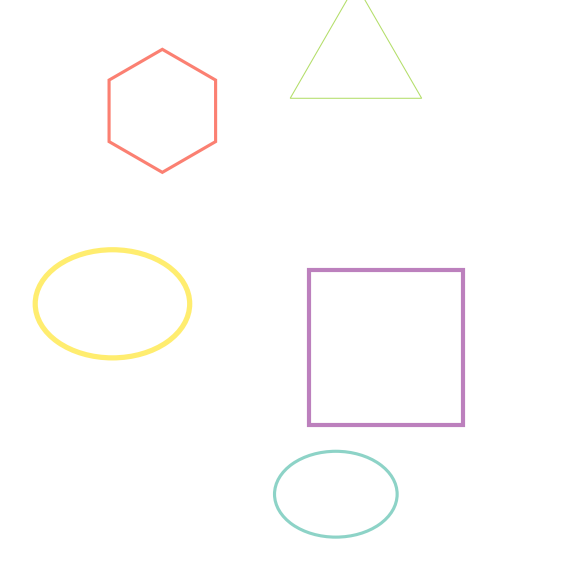[{"shape": "oval", "thickness": 1.5, "radius": 0.53, "center": [0.582, 0.143]}, {"shape": "hexagon", "thickness": 1.5, "radius": 0.53, "center": [0.281, 0.807]}, {"shape": "triangle", "thickness": 0.5, "radius": 0.66, "center": [0.616, 0.895]}, {"shape": "square", "thickness": 2, "radius": 0.67, "center": [0.669, 0.398]}, {"shape": "oval", "thickness": 2.5, "radius": 0.67, "center": [0.195, 0.473]}]